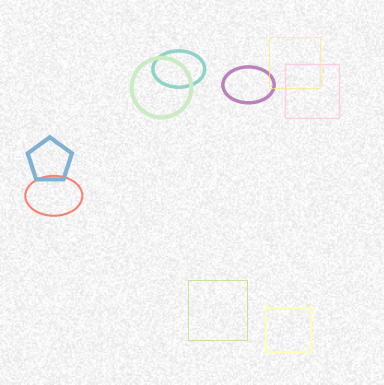[{"shape": "oval", "thickness": 2.5, "radius": 0.34, "center": [0.464, 0.821]}, {"shape": "square", "thickness": 1.5, "radius": 0.29, "center": [0.749, 0.142]}, {"shape": "oval", "thickness": 1.5, "radius": 0.37, "center": [0.14, 0.491]}, {"shape": "pentagon", "thickness": 3, "radius": 0.3, "center": [0.129, 0.583]}, {"shape": "square", "thickness": 0.5, "radius": 0.38, "center": [0.565, 0.195]}, {"shape": "square", "thickness": 1, "radius": 0.35, "center": [0.81, 0.764]}, {"shape": "oval", "thickness": 2.5, "radius": 0.33, "center": [0.645, 0.78]}, {"shape": "circle", "thickness": 3, "radius": 0.39, "center": [0.42, 0.772]}, {"shape": "square", "thickness": 0.5, "radius": 0.33, "center": [0.766, 0.837]}]